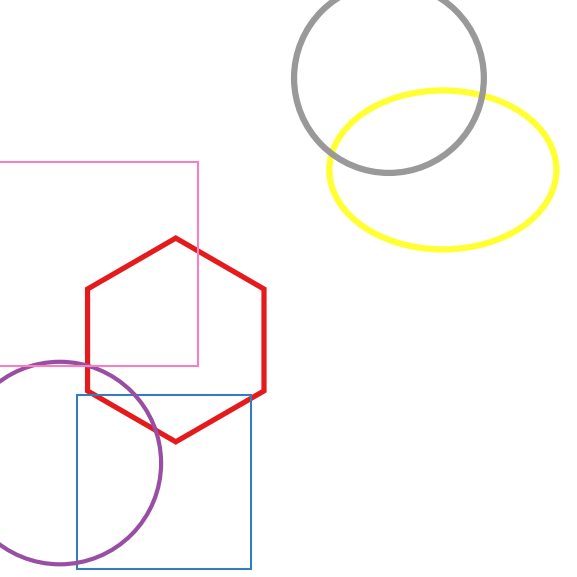[{"shape": "hexagon", "thickness": 2.5, "radius": 0.88, "center": [0.304, 0.41]}, {"shape": "square", "thickness": 1, "radius": 0.75, "center": [0.284, 0.164]}, {"shape": "circle", "thickness": 2, "radius": 0.88, "center": [0.104, 0.197]}, {"shape": "oval", "thickness": 3, "radius": 0.98, "center": [0.767, 0.705]}, {"shape": "square", "thickness": 1, "radius": 0.88, "center": [0.167, 0.543]}, {"shape": "circle", "thickness": 3, "radius": 0.82, "center": [0.673, 0.864]}]